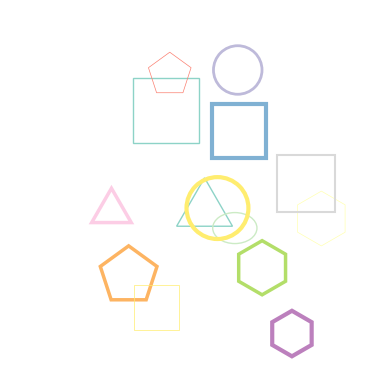[{"shape": "square", "thickness": 1, "radius": 0.42, "center": [0.431, 0.713]}, {"shape": "triangle", "thickness": 1, "radius": 0.42, "center": [0.531, 0.454]}, {"shape": "hexagon", "thickness": 0.5, "radius": 0.36, "center": [0.835, 0.432]}, {"shape": "circle", "thickness": 2, "radius": 0.32, "center": [0.618, 0.818]}, {"shape": "pentagon", "thickness": 0.5, "radius": 0.29, "center": [0.441, 0.806]}, {"shape": "square", "thickness": 3, "radius": 0.35, "center": [0.621, 0.66]}, {"shape": "pentagon", "thickness": 2.5, "radius": 0.39, "center": [0.334, 0.284]}, {"shape": "hexagon", "thickness": 2.5, "radius": 0.35, "center": [0.681, 0.305]}, {"shape": "triangle", "thickness": 2.5, "radius": 0.3, "center": [0.29, 0.452]}, {"shape": "square", "thickness": 1.5, "radius": 0.37, "center": [0.794, 0.523]}, {"shape": "hexagon", "thickness": 3, "radius": 0.3, "center": [0.758, 0.134]}, {"shape": "oval", "thickness": 1, "radius": 0.29, "center": [0.61, 0.408]}, {"shape": "square", "thickness": 0.5, "radius": 0.29, "center": [0.406, 0.202]}, {"shape": "circle", "thickness": 3, "radius": 0.4, "center": [0.565, 0.46]}]